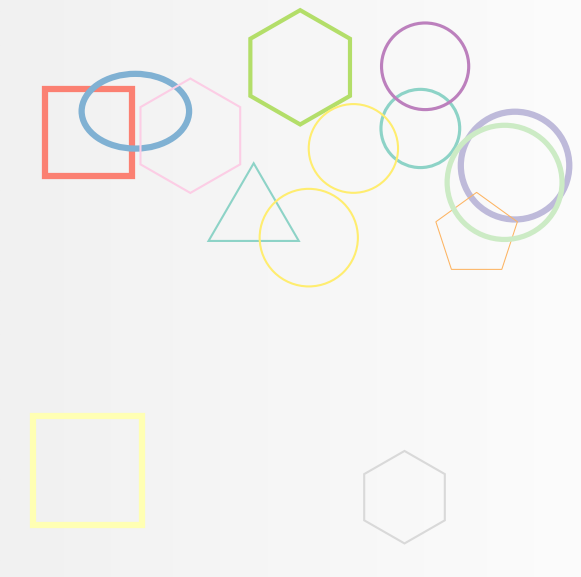[{"shape": "circle", "thickness": 1.5, "radius": 0.34, "center": [0.723, 0.777]}, {"shape": "triangle", "thickness": 1, "radius": 0.45, "center": [0.436, 0.627]}, {"shape": "square", "thickness": 3, "radius": 0.47, "center": [0.151, 0.185]}, {"shape": "circle", "thickness": 3, "radius": 0.47, "center": [0.886, 0.712]}, {"shape": "square", "thickness": 3, "radius": 0.38, "center": [0.152, 0.77]}, {"shape": "oval", "thickness": 3, "radius": 0.46, "center": [0.233, 0.807]}, {"shape": "pentagon", "thickness": 0.5, "radius": 0.37, "center": [0.82, 0.592]}, {"shape": "hexagon", "thickness": 2, "radius": 0.49, "center": [0.516, 0.883]}, {"shape": "hexagon", "thickness": 1, "radius": 0.5, "center": [0.327, 0.764]}, {"shape": "hexagon", "thickness": 1, "radius": 0.4, "center": [0.696, 0.138]}, {"shape": "circle", "thickness": 1.5, "radius": 0.37, "center": [0.731, 0.884]}, {"shape": "circle", "thickness": 2.5, "radius": 0.49, "center": [0.868, 0.683]}, {"shape": "circle", "thickness": 1, "radius": 0.38, "center": [0.608, 0.742]}, {"shape": "circle", "thickness": 1, "radius": 0.42, "center": [0.531, 0.588]}]